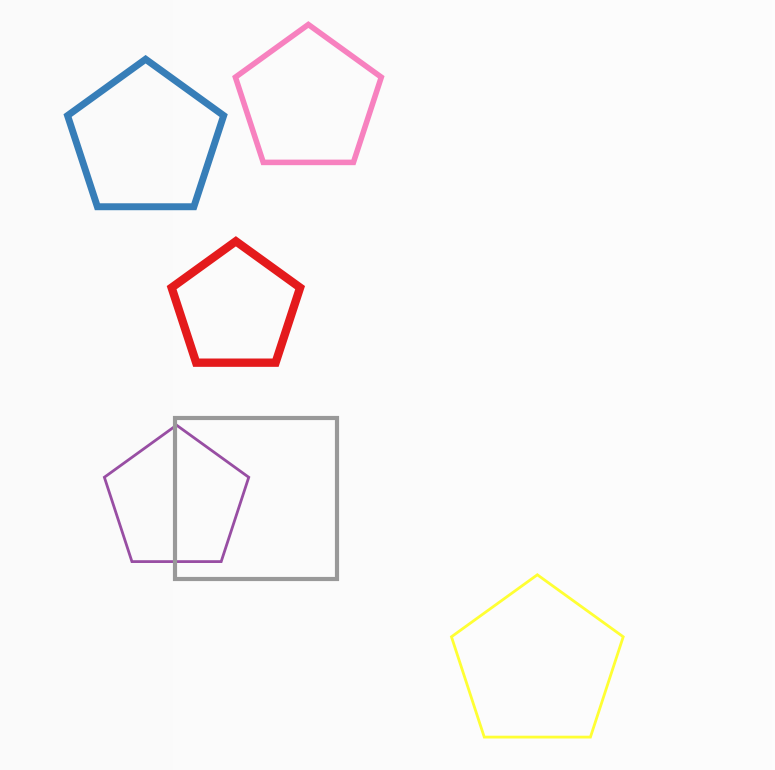[{"shape": "pentagon", "thickness": 3, "radius": 0.44, "center": [0.304, 0.6]}, {"shape": "pentagon", "thickness": 2.5, "radius": 0.53, "center": [0.188, 0.817]}, {"shape": "pentagon", "thickness": 1, "radius": 0.49, "center": [0.228, 0.35]}, {"shape": "pentagon", "thickness": 1, "radius": 0.58, "center": [0.693, 0.137]}, {"shape": "pentagon", "thickness": 2, "radius": 0.49, "center": [0.398, 0.869]}, {"shape": "square", "thickness": 1.5, "radius": 0.52, "center": [0.33, 0.353]}]